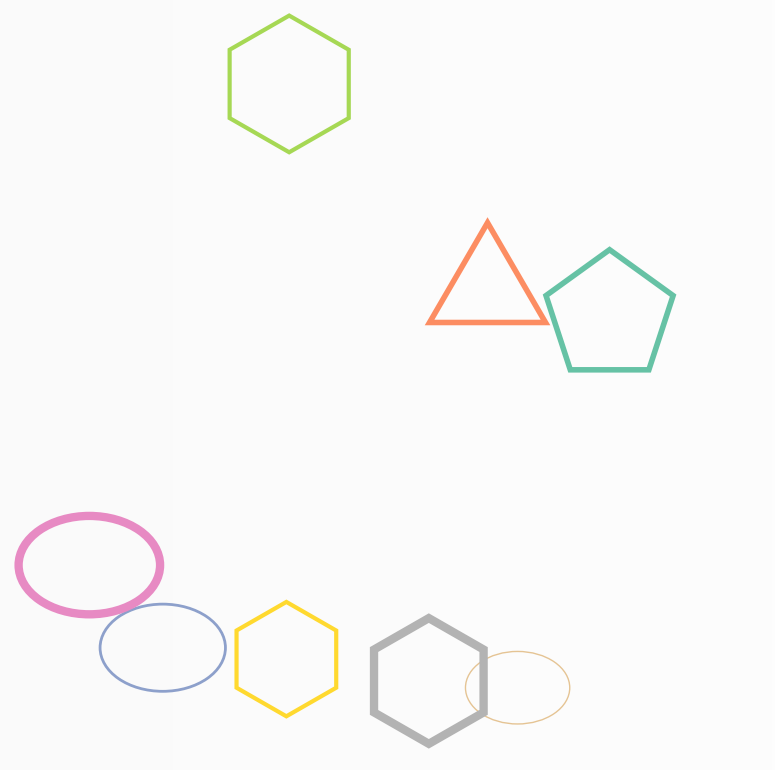[{"shape": "pentagon", "thickness": 2, "radius": 0.43, "center": [0.787, 0.589]}, {"shape": "triangle", "thickness": 2, "radius": 0.43, "center": [0.629, 0.624]}, {"shape": "oval", "thickness": 1, "radius": 0.4, "center": [0.21, 0.159]}, {"shape": "oval", "thickness": 3, "radius": 0.46, "center": [0.115, 0.266]}, {"shape": "hexagon", "thickness": 1.5, "radius": 0.44, "center": [0.373, 0.891]}, {"shape": "hexagon", "thickness": 1.5, "radius": 0.37, "center": [0.37, 0.144]}, {"shape": "oval", "thickness": 0.5, "radius": 0.34, "center": [0.668, 0.107]}, {"shape": "hexagon", "thickness": 3, "radius": 0.41, "center": [0.553, 0.116]}]